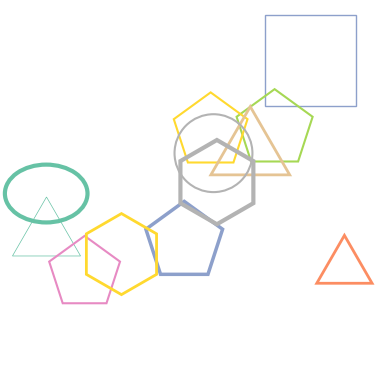[{"shape": "triangle", "thickness": 0.5, "radius": 0.51, "center": [0.121, 0.386]}, {"shape": "oval", "thickness": 3, "radius": 0.54, "center": [0.12, 0.497]}, {"shape": "triangle", "thickness": 2, "radius": 0.41, "center": [0.895, 0.306]}, {"shape": "pentagon", "thickness": 2.5, "radius": 0.52, "center": [0.479, 0.372]}, {"shape": "square", "thickness": 1, "radius": 0.59, "center": [0.806, 0.843]}, {"shape": "pentagon", "thickness": 1.5, "radius": 0.48, "center": [0.22, 0.291]}, {"shape": "pentagon", "thickness": 1.5, "radius": 0.52, "center": [0.713, 0.665]}, {"shape": "hexagon", "thickness": 2, "radius": 0.53, "center": [0.315, 0.34]}, {"shape": "pentagon", "thickness": 1.5, "radius": 0.5, "center": [0.547, 0.659]}, {"shape": "triangle", "thickness": 2, "radius": 0.59, "center": [0.65, 0.605]}, {"shape": "hexagon", "thickness": 3, "radius": 0.55, "center": [0.563, 0.527]}, {"shape": "circle", "thickness": 1.5, "radius": 0.51, "center": [0.554, 0.602]}]